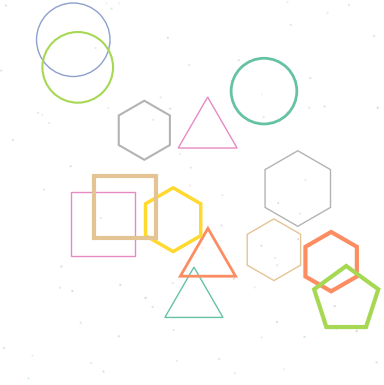[{"shape": "triangle", "thickness": 1, "radius": 0.44, "center": [0.504, 0.219]}, {"shape": "circle", "thickness": 2, "radius": 0.43, "center": [0.686, 0.763]}, {"shape": "hexagon", "thickness": 3, "radius": 0.39, "center": [0.86, 0.32]}, {"shape": "triangle", "thickness": 2, "radius": 0.41, "center": [0.54, 0.324]}, {"shape": "circle", "thickness": 1, "radius": 0.48, "center": [0.19, 0.897]}, {"shape": "triangle", "thickness": 1, "radius": 0.44, "center": [0.539, 0.66]}, {"shape": "square", "thickness": 1, "radius": 0.42, "center": [0.268, 0.419]}, {"shape": "pentagon", "thickness": 3, "radius": 0.44, "center": [0.899, 0.221]}, {"shape": "circle", "thickness": 1.5, "radius": 0.46, "center": [0.202, 0.825]}, {"shape": "hexagon", "thickness": 2.5, "radius": 0.41, "center": [0.45, 0.429]}, {"shape": "square", "thickness": 3, "radius": 0.4, "center": [0.325, 0.461]}, {"shape": "hexagon", "thickness": 1, "radius": 0.4, "center": [0.711, 0.351]}, {"shape": "hexagon", "thickness": 1.5, "radius": 0.38, "center": [0.375, 0.662]}, {"shape": "hexagon", "thickness": 1, "radius": 0.49, "center": [0.773, 0.51]}]